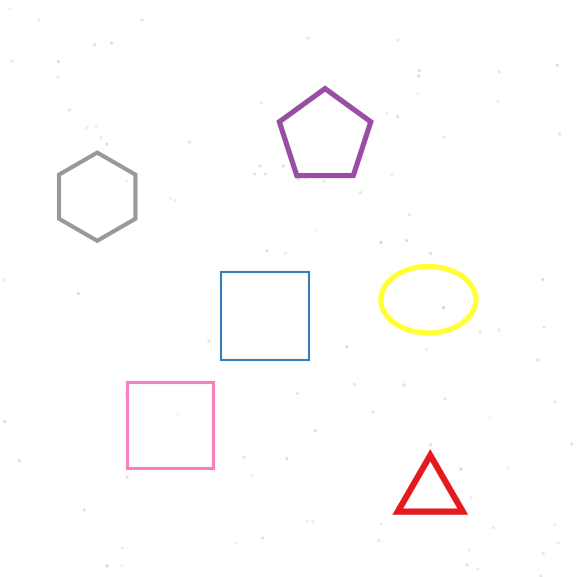[{"shape": "triangle", "thickness": 3, "radius": 0.33, "center": [0.745, 0.146]}, {"shape": "square", "thickness": 1, "radius": 0.38, "center": [0.459, 0.452]}, {"shape": "pentagon", "thickness": 2.5, "radius": 0.42, "center": [0.563, 0.762]}, {"shape": "oval", "thickness": 2.5, "radius": 0.41, "center": [0.742, 0.48]}, {"shape": "square", "thickness": 1.5, "radius": 0.37, "center": [0.294, 0.264]}, {"shape": "hexagon", "thickness": 2, "radius": 0.38, "center": [0.168, 0.659]}]